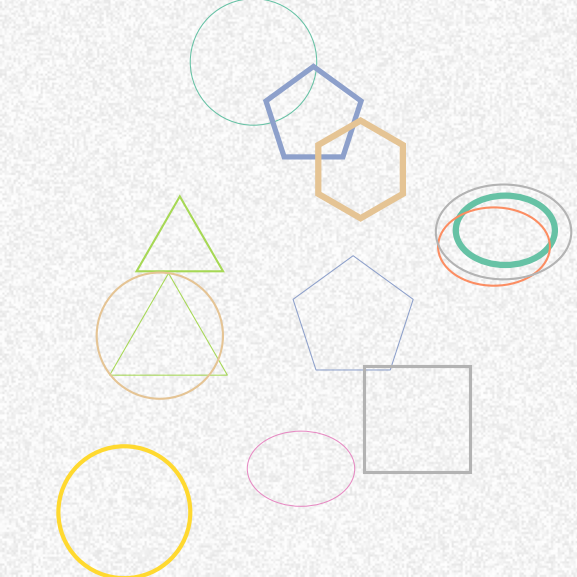[{"shape": "oval", "thickness": 3, "radius": 0.43, "center": [0.875, 0.6]}, {"shape": "circle", "thickness": 0.5, "radius": 0.55, "center": [0.439, 0.892]}, {"shape": "oval", "thickness": 1, "radius": 0.48, "center": [0.855, 0.572]}, {"shape": "pentagon", "thickness": 0.5, "radius": 0.55, "center": [0.611, 0.447]}, {"shape": "pentagon", "thickness": 2.5, "radius": 0.43, "center": [0.543, 0.797]}, {"shape": "oval", "thickness": 0.5, "radius": 0.47, "center": [0.521, 0.187]}, {"shape": "triangle", "thickness": 1, "radius": 0.43, "center": [0.311, 0.573]}, {"shape": "triangle", "thickness": 0.5, "radius": 0.59, "center": [0.292, 0.408]}, {"shape": "circle", "thickness": 2, "radius": 0.57, "center": [0.215, 0.112]}, {"shape": "hexagon", "thickness": 3, "radius": 0.42, "center": [0.624, 0.706]}, {"shape": "circle", "thickness": 1, "radius": 0.55, "center": [0.277, 0.418]}, {"shape": "oval", "thickness": 1, "radius": 0.59, "center": [0.872, 0.598]}, {"shape": "square", "thickness": 1.5, "radius": 0.46, "center": [0.722, 0.274]}]